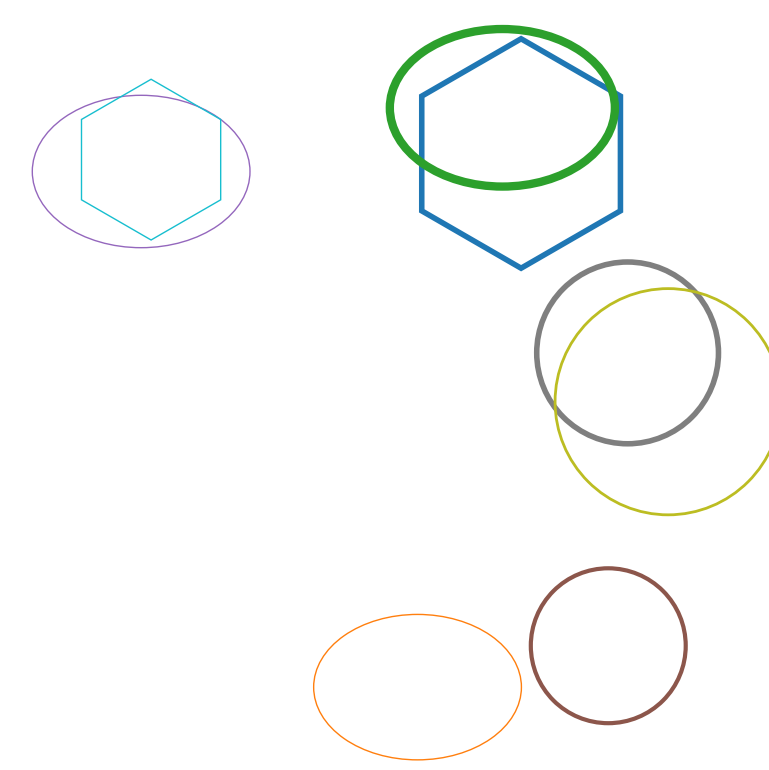[{"shape": "hexagon", "thickness": 2, "radius": 0.74, "center": [0.677, 0.801]}, {"shape": "oval", "thickness": 0.5, "radius": 0.67, "center": [0.542, 0.108]}, {"shape": "oval", "thickness": 3, "radius": 0.73, "center": [0.652, 0.86]}, {"shape": "oval", "thickness": 0.5, "radius": 0.71, "center": [0.183, 0.777]}, {"shape": "circle", "thickness": 1.5, "radius": 0.5, "center": [0.79, 0.161]}, {"shape": "circle", "thickness": 2, "radius": 0.59, "center": [0.815, 0.542]}, {"shape": "circle", "thickness": 1, "radius": 0.73, "center": [0.868, 0.478]}, {"shape": "hexagon", "thickness": 0.5, "radius": 0.52, "center": [0.196, 0.793]}]